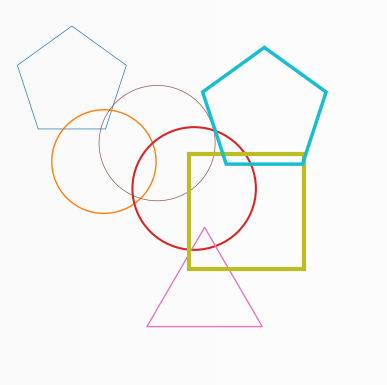[{"shape": "pentagon", "thickness": 0.5, "radius": 0.74, "center": [0.185, 0.785]}, {"shape": "circle", "thickness": 1, "radius": 0.67, "center": [0.268, 0.58]}, {"shape": "circle", "thickness": 1.5, "radius": 0.8, "center": [0.501, 0.51]}, {"shape": "circle", "thickness": 0.5, "radius": 0.75, "center": [0.405, 0.628]}, {"shape": "triangle", "thickness": 1, "radius": 0.86, "center": [0.528, 0.238]}, {"shape": "square", "thickness": 3, "radius": 0.74, "center": [0.636, 0.45]}, {"shape": "pentagon", "thickness": 2.5, "radius": 0.84, "center": [0.682, 0.709]}]